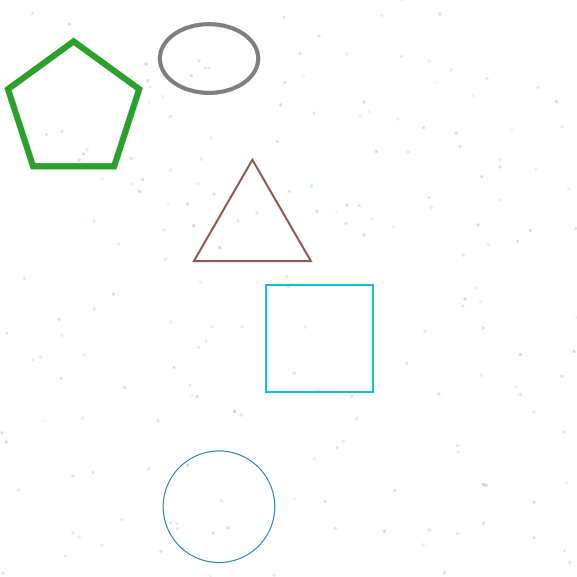[{"shape": "circle", "thickness": 0.5, "radius": 0.48, "center": [0.379, 0.122]}, {"shape": "pentagon", "thickness": 3, "radius": 0.6, "center": [0.127, 0.808]}, {"shape": "triangle", "thickness": 1, "radius": 0.58, "center": [0.437, 0.606]}, {"shape": "oval", "thickness": 2, "radius": 0.43, "center": [0.362, 0.898]}, {"shape": "square", "thickness": 1, "radius": 0.46, "center": [0.553, 0.414]}]